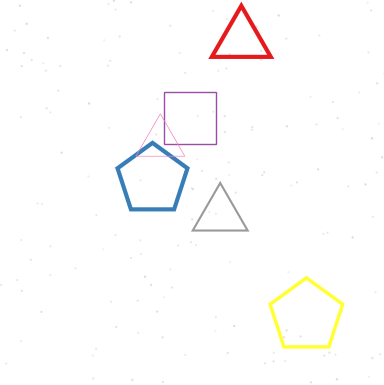[{"shape": "triangle", "thickness": 3, "radius": 0.44, "center": [0.627, 0.896]}, {"shape": "pentagon", "thickness": 3, "radius": 0.48, "center": [0.396, 0.533]}, {"shape": "square", "thickness": 1, "radius": 0.34, "center": [0.494, 0.694]}, {"shape": "pentagon", "thickness": 2.5, "radius": 0.5, "center": [0.796, 0.179]}, {"shape": "triangle", "thickness": 0.5, "radius": 0.37, "center": [0.416, 0.631]}, {"shape": "triangle", "thickness": 1.5, "radius": 0.41, "center": [0.572, 0.442]}]